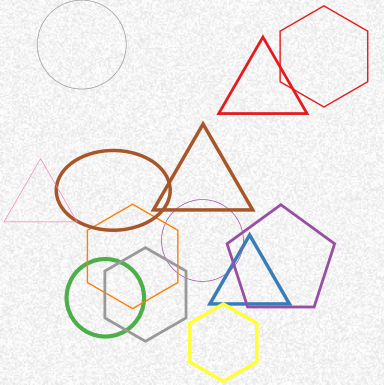[{"shape": "triangle", "thickness": 2, "radius": 0.66, "center": [0.683, 0.771]}, {"shape": "hexagon", "thickness": 1, "radius": 0.66, "center": [0.841, 0.853]}, {"shape": "triangle", "thickness": 2.5, "radius": 0.6, "center": [0.648, 0.27]}, {"shape": "circle", "thickness": 3, "radius": 0.5, "center": [0.274, 0.227]}, {"shape": "pentagon", "thickness": 2, "radius": 0.73, "center": [0.73, 0.321]}, {"shape": "circle", "thickness": 0.5, "radius": 0.53, "center": [0.526, 0.375]}, {"shape": "hexagon", "thickness": 1, "radius": 0.68, "center": [0.344, 0.334]}, {"shape": "hexagon", "thickness": 2.5, "radius": 0.5, "center": [0.58, 0.11]}, {"shape": "oval", "thickness": 2.5, "radius": 0.74, "center": [0.294, 0.506]}, {"shape": "triangle", "thickness": 2.5, "radius": 0.74, "center": [0.527, 0.529]}, {"shape": "triangle", "thickness": 0.5, "radius": 0.55, "center": [0.105, 0.479]}, {"shape": "hexagon", "thickness": 2, "radius": 0.61, "center": [0.378, 0.235]}, {"shape": "circle", "thickness": 0.5, "radius": 0.58, "center": [0.212, 0.884]}]